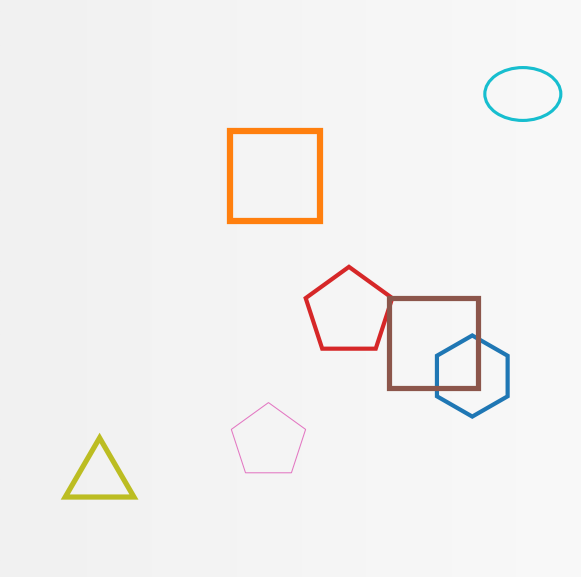[{"shape": "hexagon", "thickness": 2, "radius": 0.35, "center": [0.813, 0.348]}, {"shape": "square", "thickness": 3, "radius": 0.39, "center": [0.473, 0.695]}, {"shape": "pentagon", "thickness": 2, "radius": 0.39, "center": [0.6, 0.459]}, {"shape": "square", "thickness": 2.5, "radius": 0.39, "center": [0.746, 0.405]}, {"shape": "pentagon", "thickness": 0.5, "radius": 0.34, "center": [0.462, 0.235]}, {"shape": "triangle", "thickness": 2.5, "radius": 0.34, "center": [0.171, 0.173]}, {"shape": "oval", "thickness": 1.5, "radius": 0.33, "center": [0.899, 0.836]}]